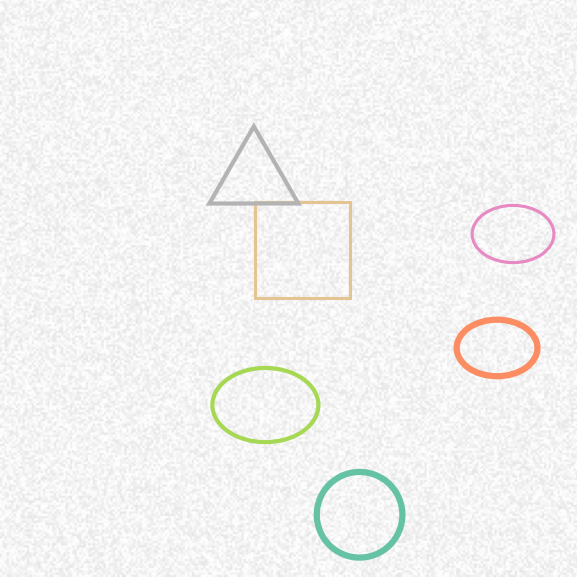[{"shape": "circle", "thickness": 3, "radius": 0.37, "center": [0.623, 0.108]}, {"shape": "oval", "thickness": 3, "radius": 0.35, "center": [0.861, 0.397]}, {"shape": "oval", "thickness": 1.5, "radius": 0.35, "center": [0.888, 0.594]}, {"shape": "oval", "thickness": 2, "radius": 0.46, "center": [0.46, 0.298]}, {"shape": "square", "thickness": 1.5, "radius": 0.41, "center": [0.523, 0.566]}, {"shape": "triangle", "thickness": 2, "radius": 0.44, "center": [0.44, 0.691]}]